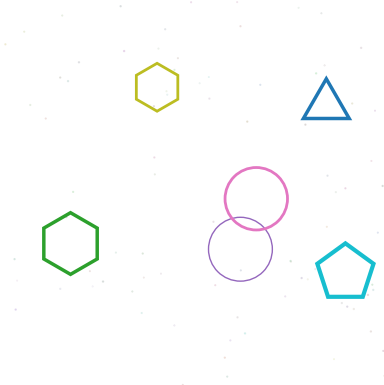[{"shape": "triangle", "thickness": 2.5, "radius": 0.34, "center": [0.848, 0.727]}, {"shape": "hexagon", "thickness": 2.5, "radius": 0.4, "center": [0.183, 0.367]}, {"shape": "circle", "thickness": 1, "radius": 0.41, "center": [0.625, 0.353]}, {"shape": "circle", "thickness": 2, "radius": 0.41, "center": [0.666, 0.484]}, {"shape": "hexagon", "thickness": 2, "radius": 0.31, "center": [0.408, 0.773]}, {"shape": "pentagon", "thickness": 3, "radius": 0.38, "center": [0.897, 0.291]}]